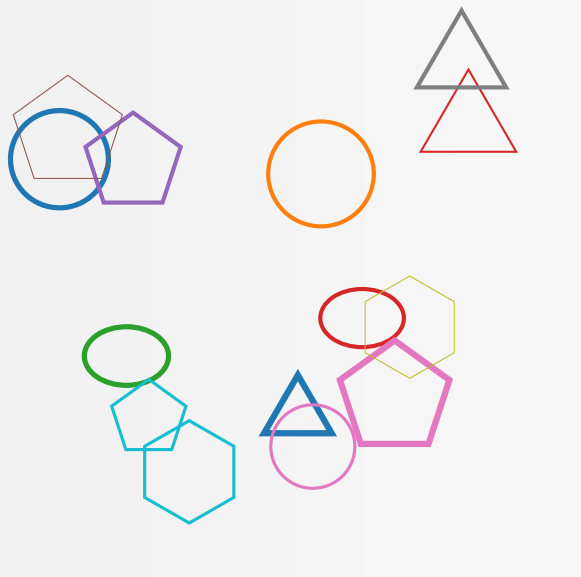[{"shape": "triangle", "thickness": 3, "radius": 0.34, "center": [0.512, 0.283]}, {"shape": "circle", "thickness": 2.5, "radius": 0.42, "center": [0.102, 0.723]}, {"shape": "circle", "thickness": 2, "radius": 0.45, "center": [0.552, 0.698]}, {"shape": "oval", "thickness": 2.5, "radius": 0.36, "center": [0.218, 0.383]}, {"shape": "triangle", "thickness": 1, "radius": 0.47, "center": [0.806, 0.784]}, {"shape": "oval", "thickness": 2, "radius": 0.36, "center": [0.623, 0.448]}, {"shape": "pentagon", "thickness": 2, "radius": 0.43, "center": [0.229, 0.718]}, {"shape": "pentagon", "thickness": 0.5, "radius": 0.49, "center": [0.117, 0.77]}, {"shape": "circle", "thickness": 1.5, "radius": 0.36, "center": [0.538, 0.226]}, {"shape": "pentagon", "thickness": 3, "radius": 0.5, "center": [0.679, 0.311]}, {"shape": "triangle", "thickness": 2, "radius": 0.44, "center": [0.794, 0.892]}, {"shape": "hexagon", "thickness": 0.5, "radius": 0.44, "center": [0.705, 0.433]}, {"shape": "hexagon", "thickness": 1.5, "radius": 0.44, "center": [0.326, 0.182]}, {"shape": "pentagon", "thickness": 1.5, "radius": 0.34, "center": [0.256, 0.275]}]